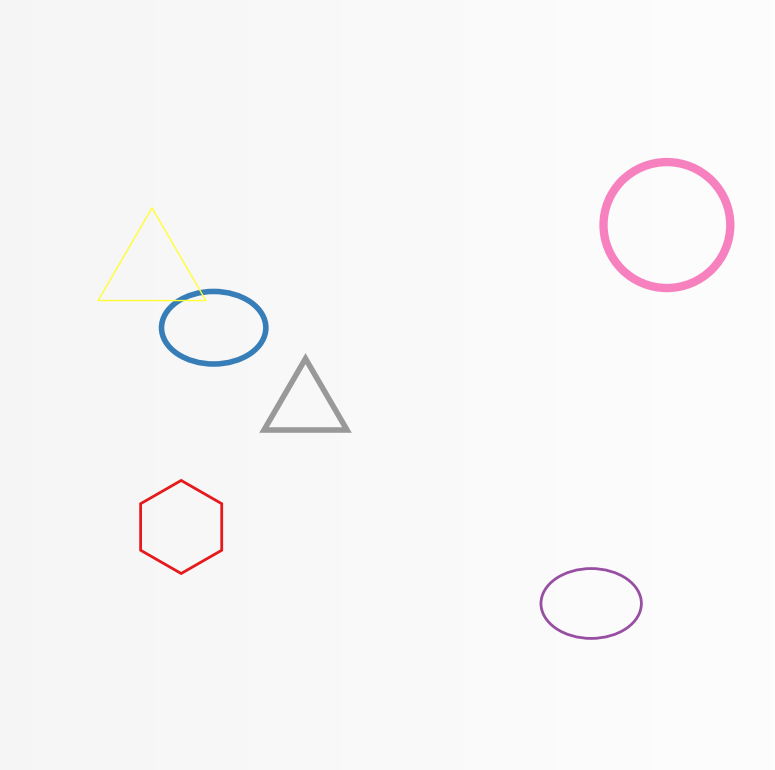[{"shape": "hexagon", "thickness": 1, "radius": 0.3, "center": [0.234, 0.316]}, {"shape": "oval", "thickness": 2, "radius": 0.34, "center": [0.276, 0.574]}, {"shape": "oval", "thickness": 1, "radius": 0.32, "center": [0.763, 0.216]}, {"shape": "triangle", "thickness": 0.5, "radius": 0.4, "center": [0.196, 0.65]}, {"shape": "circle", "thickness": 3, "radius": 0.41, "center": [0.861, 0.708]}, {"shape": "triangle", "thickness": 2, "radius": 0.31, "center": [0.394, 0.472]}]